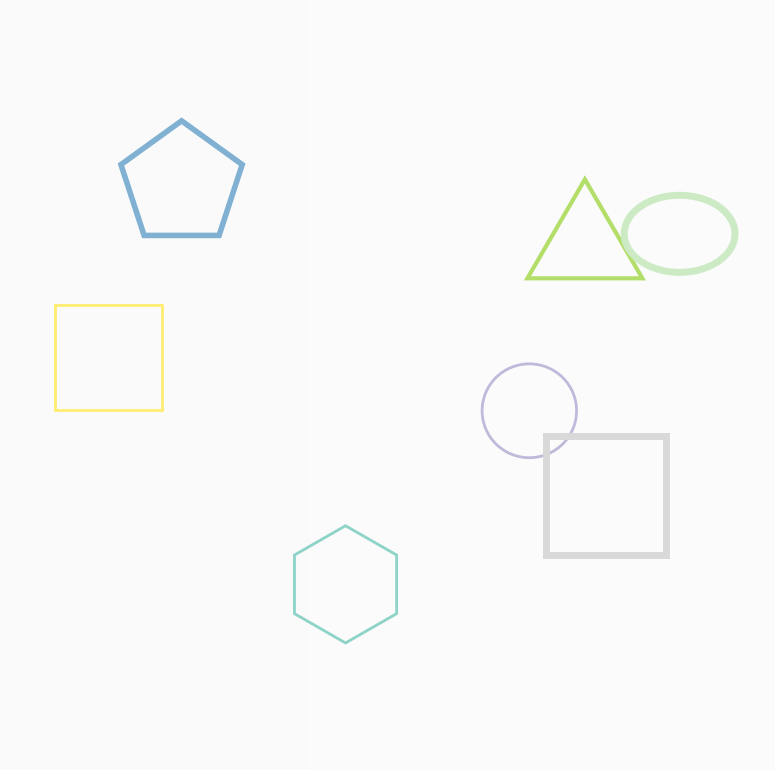[{"shape": "hexagon", "thickness": 1, "radius": 0.38, "center": [0.446, 0.241]}, {"shape": "circle", "thickness": 1, "radius": 0.3, "center": [0.683, 0.467]}, {"shape": "pentagon", "thickness": 2, "radius": 0.41, "center": [0.234, 0.761]}, {"shape": "triangle", "thickness": 1.5, "radius": 0.43, "center": [0.755, 0.681]}, {"shape": "square", "thickness": 2.5, "radius": 0.39, "center": [0.782, 0.357]}, {"shape": "oval", "thickness": 2.5, "radius": 0.36, "center": [0.877, 0.696]}, {"shape": "square", "thickness": 1, "radius": 0.34, "center": [0.14, 0.535]}]